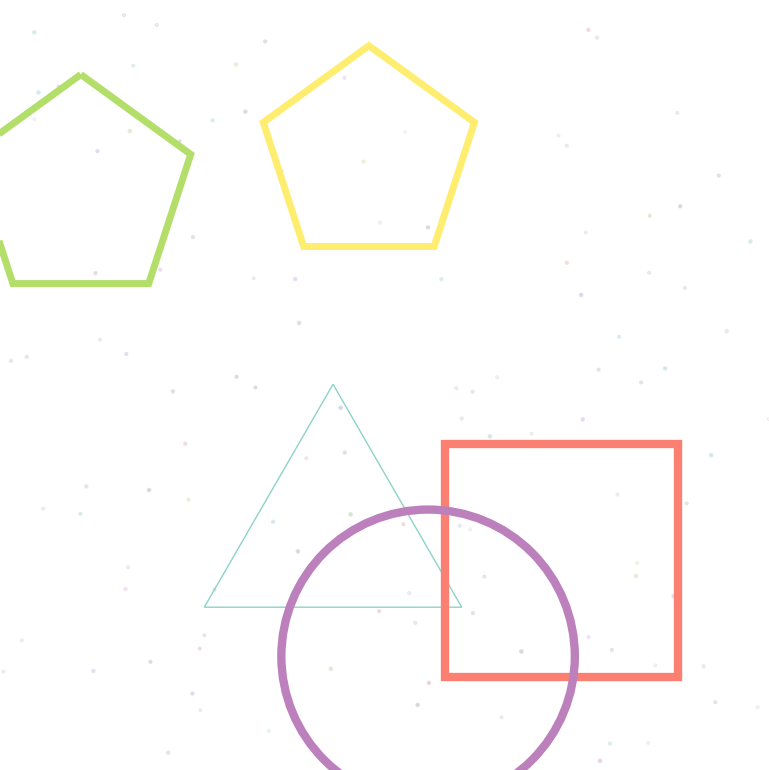[{"shape": "triangle", "thickness": 0.5, "radius": 0.97, "center": [0.433, 0.308]}, {"shape": "square", "thickness": 3, "radius": 0.75, "center": [0.729, 0.272]}, {"shape": "pentagon", "thickness": 2.5, "radius": 0.75, "center": [0.105, 0.753]}, {"shape": "circle", "thickness": 3, "radius": 0.95, "center": [0.556, 0.148]}, {"shape": "pentagon", "thickness": 2.5, "radius": 0.72, "center": [0.479, 0.796]}]